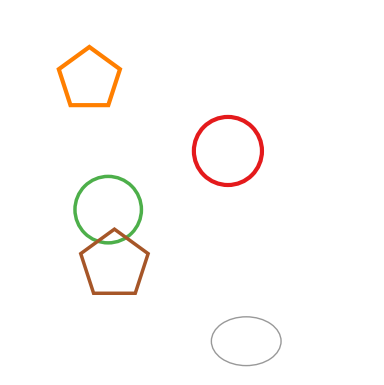[{"shape": "circle", "thickness": 3, "radius": 0.44, "center": [0.592, 0.608]}, {"shape": "circle", "thickness": 2.5, "radius": 0.43, "center": [0.281, 0.455]}, {"shape": "pentagon", "thickness": 3, "radius": 0.42, "center": [0.232, 0.794]}, {"shape": "pentagon", "thickness": 2.5, "radius": 0.46, "center": [0.297, 0.313]}, {"shape": "oval", "thickness": 1, "radius": 0.45, "center": [0.64, 0.114]}]